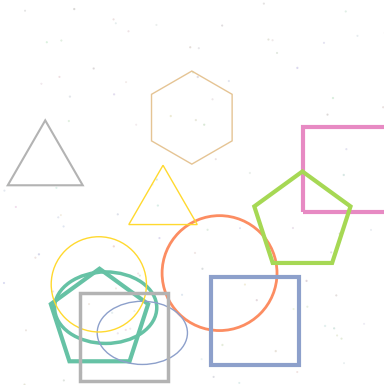[{"shape": "oval", "thickness": 2.5, "radius": 0.66, "center": [0.275, 0.201]}, {"shape": "pentagon", "thickness": 3, "radius": 0.66, "center": [0.258, 0.169]}, {"shape": "circle", "thickness": 2, "radius": 0.75, "center": [0.57, 0.291]}, {"shape": "square", "thickness": 3, "radius": 0.57, "center": [0.663, 0.167]}, {"shape": "oval", "thickness": 1, "radius": 0.59, "center": [0.37, 0.135]}, {"shape": "square", "thickness": 3, "radius": 0.55, "center": [0.898, 0.561]}, {"shape": "pentagon", "thickness": 3, "radius": 0.66, "center": [0.785, 0.423]}, {"shape": "circle", "thickness": 1, "radius": 0.62, "center": [0.257, 0.261]}, {"shape": "triangle", "thickness": 1, "radius": 0.51, "center": [0.423, 0.468]}, {"shape": "hexagon", "thickness": 1, "radius": 0.6, "center": [0.498, 0.695]}, {"shape": "triangle", "thickness": 1.5, "radius": 0.56, "center": [0.118, 0.575]}, {"shape": "square", "thickness": 2.5, "radius": 0.57, "center": [0.323, 0.124]}]